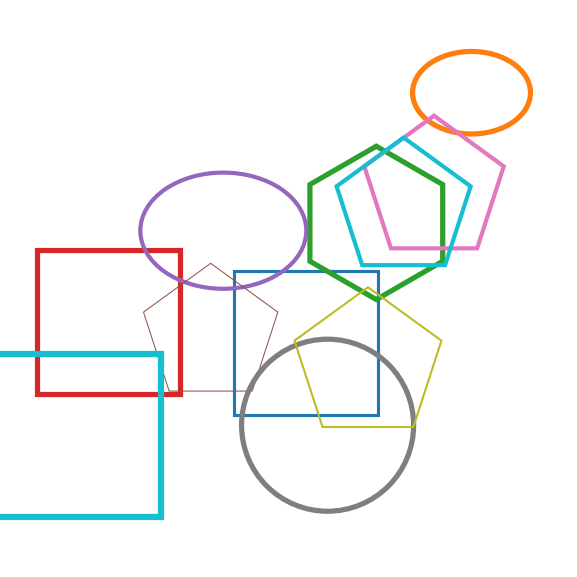[{"shape": "square", "thickness": 1.5, "radius": 0.62, "center": [0.529, 0.405]}, {"shape": "oval", "thickness": 2.5, "radius": 0.51, "center": [0.816, 0.839]}, {"shape": "hexagon", "thickness": 2.5, "radius": 0.66, "center": [0.652, 0.613]}, {"shape": "square", "thickness": 2.5, "radius": 0.62, "center": [0.188, 0.441]}, {"shape": "oval", "thickness": 2, "radius": 0.72, "center": [0.387, 0.6]}, {"shape": "pentagon", "thickness": 0.5, "radius": 0.61, "center": [0.365, 0.421]}, {"shape": "pentagon", "thickness": 2, "radius": 0.63, "center": [0.752, 0.672]}, {"shape": "circle", "thickness": 2.5, "radius": 0.74, "center": [0.567, 0.263]}, {"shape": "pentagon", "thickness": 1, "radius": 0.67, "center": [0.637, 0.368]}, {"shape": "pentagon", "thickness": 2, "radius": 0.61, "center": [0.699, 0.639]}, {"shape": "square", "thickness": 3, "radius": 0.71, "center": [0.137, 0.245]}]